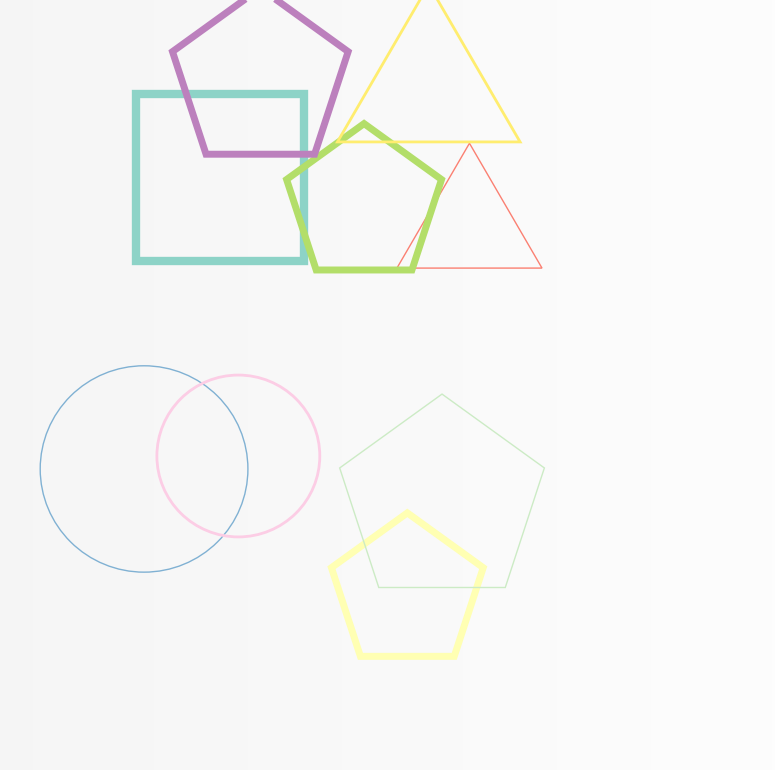[{"shape": "square", "thickness": 3, "radius": 0.54, "center": [0.283, 0.77]}, {"shape": "pentagon", "thickness": 2.5, "radius": 0.51, "center": [0.526, 0.231]}, {"shape": "triangle", "thickness": 0.5, "radius": 0.54, "center": [0.606, 0.706]}, {"shape": "circle", "thickness": 0.5, "radius": 0.67, "center": [0.186, 0.391]}, {"shape": "pentagon", "thickness": 2.5, "radius": 0.53, "center": [0.47, 0.734]}, {"shape": "circle", "thickness": 1, "radius": 0.53, "center": [0.308, 0.408]}, {"shape": "pentagon", "thickness": 2.5, "radius": 0.6, "center": [0.336, 0.896]}, {"shape": "pentagon", "thickness": 0.5, "radius": 0.69, "center": [0.57, 0.349]}, {"shape": "triangle", "thickness": 1, "radius": 0.68, "center": [0.553, 0.884]}]